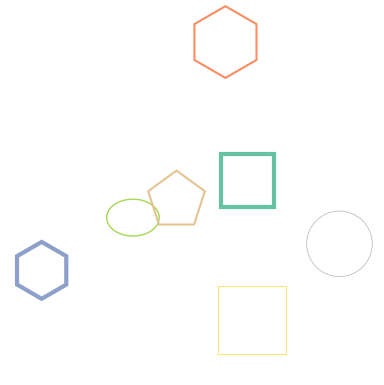[{"shape": "square", "thickness": 3, "radius": 0.34, "center": [0.643, 0.532]}, {"shape": "hexagon", "thickness": 1.5, "radius": 0.47, "center": [0.586, 0.891]}, {"shape": "hexagon", "thickness": 3, "radius": 0.37, "center": [0.108, 0.298]}, {"shape": "oval", "thickness": 1, "radius": 0.34, "center": [0.345, 0.435]}, {"shape": "square", "thickness": 0.5, "radius": 0.44, "center": [0.655, 0.168]}, {"shape": "pentagon", "thickness": 1.5, "radius": 0.39, "center": [0.458, 0.479]}, {"shape": "circle", "thickness": 0.5, "radius": 0.43, "center": [0.882, 0.367]}]